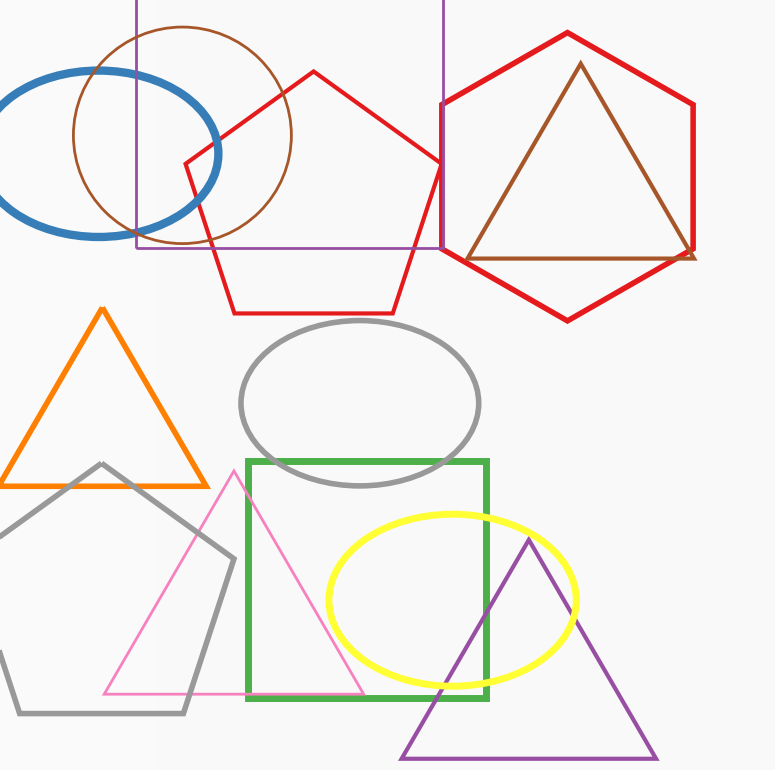[{"shape": "hexagon", "thickness": 2, "radius": 0.94, "center": [0.732, 0.77]}, {"shape": "pentagon", "thickness": 1.5, "radius": 0.87, "center": [0.405, 0.733]}, {"shape": "oval", "thickness": 3, "radius": 0.77, "center": [0.127, 0.8]}, {"shape": "square", "thickness": 2.5, "radius": 0.77, "center": [0.474, 0.248]}, {"shape": "triangle", "thickness": 1.5, "radius": 0.95, "center": [0.682, 0.109]}, {"shape": "square", "thickness": 1, "radius": 0.99, "center": [0.374, 0.876]}, {"shape": "triangle", "thickness": 2, "radius": 0.77, "center": [0.132, 0.446]}, {"shape": "oval", "thickness": 2.5, "radius": 0.8, "center": [0.584, 0.221]}, {"shape": "circle", "thickness": 1, "radius": 0.7, "center": [0.235, 0.824]}, {"shape": "triangle", "thickness": 1.5, "radius": 0.84, "center": [0.749, 0.749]}, {"shape": "triangle", "thickness": 1, "radius": 0.97, "center": [0.302, 0.195]}, {"shape": "pentagon", "thickness": 2, "radius": 0.9, "center": [0.131, 0.219]}, {"shape": "oval", "thickness": 2, "radius": 0.77, "center": [0.464, 0.476]}]